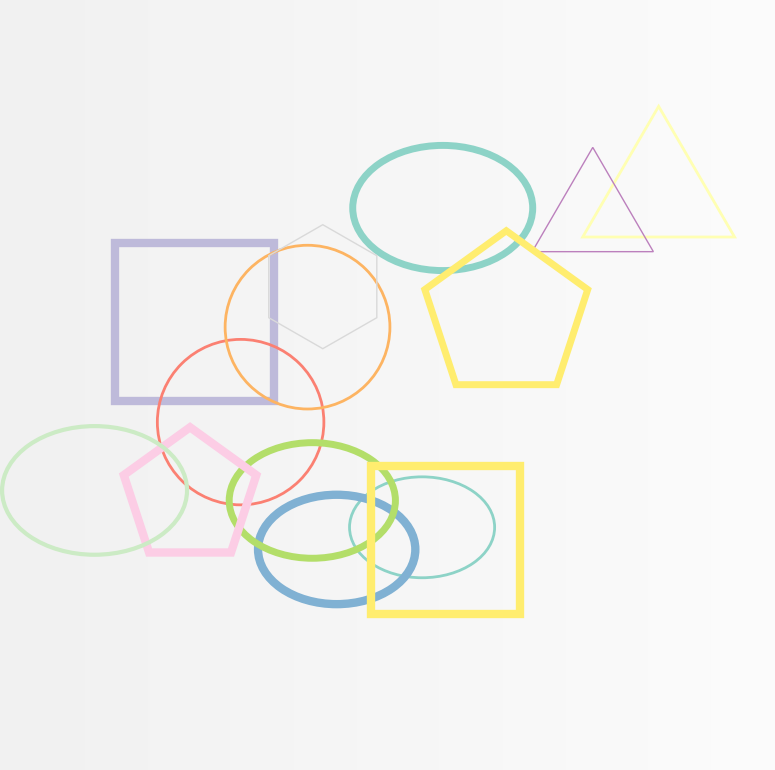[{"shape": "oval", "thickness": 2.5, "radius": 0.58, "center": [0.571, 0.73]}, {"shape": "oval", "thickness": 1, "radius": 0.47, "center": [0.545, 0.315]}, {"shape": "triangle", "thickness": 1, "radius": 0.57, "center": [0.85, 0.749]}, {"shape": "square", "thickness": 3, "radius": 0.51, "center": [0.251, 0.582]}, {"shape": "circle", "thickness": 1, "radius": 0.54, "center": [0.31, 0.452]}, {"shape": "oval", "thickness": 3, "radius": 0.51, "center": [0.434, 0.286]}, {"shape": "circle", "thickness": 1, "radius": 0.53, "center": [0.397, 0.575]}, {"shape": "oval", "thickness": 2.5, "radius": 0.54, "center": [0.403, 0.35]}, {"shape": "pentagon", "thickness": 3, "radius": 0.45, "center": [0.245, 0.355]}, {"shape": "hexagon", "thickness": 0.5, "radius": 0.4, "center": [0.416, 0.628]}, {"shape": "triangle", "thickness": 0.5, "radius": 0.45, "center": [0.765, 0.718]}, {"shape": "oval", "thickness": 1.5, "radius": 0.6, "center": [0.122, 0.363]}, {"shape": "square", "thickness": 3, "radius": 0.48, "center": [0.575, 0.298]}, {"shape": "pentagon", "thickness": 2.5, "radius": 0.55, "center": [0.653, 0.59]}]